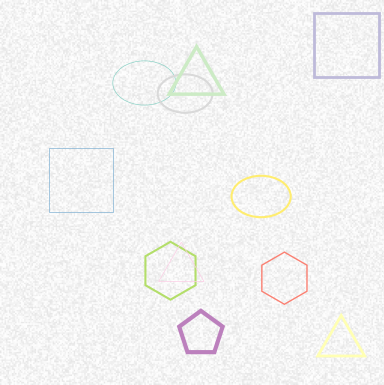[{"shape": "oval", "thickness": 0.5, "radius": 0.41, "center": [0.375, 0.784]}, {"shape": "triangle", "thickness": 2, "radius": 0.35, "center": [0.886, 0.11]}, {"shape": "square", "thickness": 2, "radius": 0.42, "center": [0.9, 0.883]}, {"shape": "hexagon", "thickness": 1, "radius": 0.34, "center": [0.739, 0.277]}, {"shape": "square", "thickness": 0.5, "radius": 0.42, "center": [0.211, 0.533]}, {"shape": "hexagon", "thickness": 1.5, "radius": 0.38, "center": [0.443, 0.297]}, {"shape": "triangle", "thickness": 0.5, "radius": 0.34, "center": [0.471, 0.303]}, {"shape": "oval", "thickness": 1.5, "radius": 0.36, "center": [0.481, 0.757]}, {"shape": "pentagon", "thickness": 3, "radius": 0.3, "center": [0.522, 0.133]}, {"shape": "triangle", "thickness": 2.5, "radius": 0.41, "center": [0.511, 0.797]}, {"shape": "oval", "thickness": 1.5, "radius": 0.38, "center": [0.678, 0.49]}]